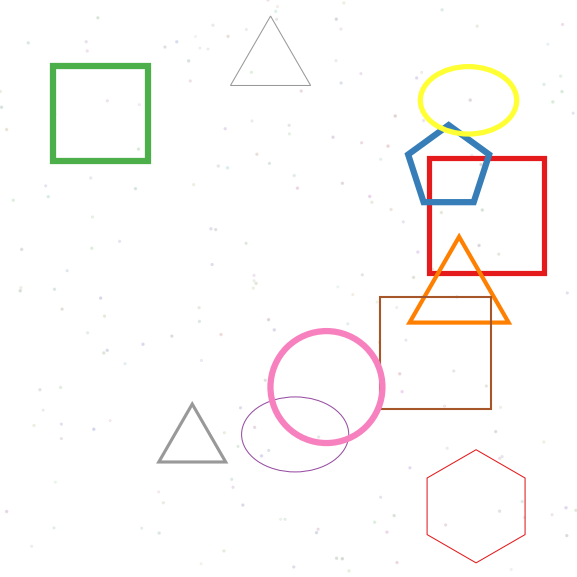[{"shape": "square", "thickness": 2.5, "radius": 0.5, "center": [0.843, 0.625]}, {"shape": "hexagon", "thickness": 0.5, "radius": 0.49, "center": [0.824, 0.122]}, {"shape": "pentagon", "thickness": 3, "radius": 0.37, "center": [0.777, 0.709]}, {"shape": "square", "thickness": 3, "radius": 0.41, "center": [0.175, 0.802]}, {"shape": "oval", "thickness": 0.5, "radius": 0.46, "center": [0.511, 0.247]}, {"shape": "triangle", "thickness": 2, "radius": 0.5, "center": [0.795, 0.49]}, {"shape": "oval", "thickness": 2.5, "radius": 0.42, "center": [0.811, 0.825]}, {"shape": "square", "thickness": 1, "radius": 0.48, "center": [0.754, 0.388]}, {"shape": "circle", "thickness": 3, "radius": 0.48, "center": [0.565, 0.329]}, {"shape": "triangle", "thickness": 1.5, "radius": 0.33, "center": [0.333, 0.233]}, {"shape": "triangle", "thickness": 0.5, "radius": 0.4, "center": [0.468, 0.891]}]